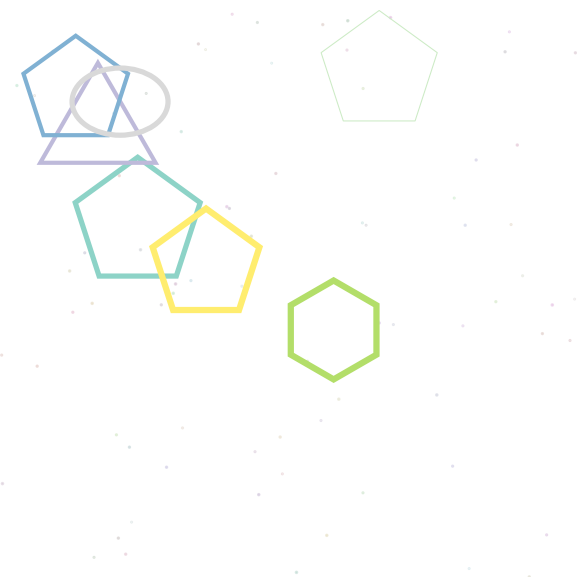[{"shape": "pentagon", "thickness": 2.5, "radius": 0.57, "center": [0.238, 0.613]}, {"shape": "triangle", "thickness": 2, "radius": 0.58, "center": [0.17, 0.775]}, {"shape": "pentagon", "thickness": 2, "radius": 0.48, "center": [0.131, 0.842]}, {"shape": "hexagon", "thickness": 3, "radius": 0.43, "center": [0.578, 0.428]}, {"shape": "oval", "thickness": 2.5, "radius": 0.42, "center": [0.208, 0.823]}, {"shape": "pentagon", "thickness": 0.5, "radius": 0.53, "center": [0.657, 0.875]}, {"shape": "pentagon", "thickness": 3, "radius": 0.49, "center": [0.357, 0.541]}]